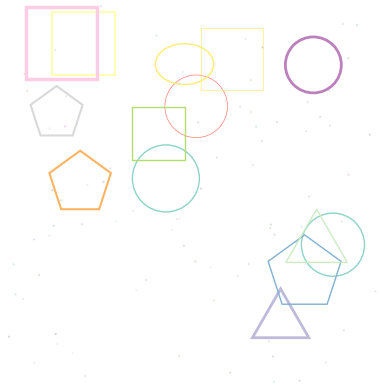[{"shape": "circle", "thickness": 1, "radius": 0.41, "center": [0.865, 0.364]}, {"shape": "circle", "thickness": 1, "radius": 0.44, "center": [0.431, 0.537]}, {"shape": "square", "thickness": 1.5, "radius": 0.41, "center": [0.217, 0.887]}, {"shape": "triangle", "thickness": 2, "radius": 0.42, "center": [0.729, 0.165]}, {"shape": "circle", "thickness": 0.5, "radius": 0.41, "center": [0.51, 0.724]}, {"shape": "pentagon", "thickness": 1, "radius": 0.5, "center": [0.791, 0.29]}, {"shape": "pentagon", "thickness": 1.5, "radius": 0.42, "center": [0.208, 0.524]}, {"shape": "square", "thickness": 1, "radius": 0.34, "center": [0.412, 0.653]}, {"shape": "square", "thickness": 2.5, "radius": 0.46, "center": [0.16, 0.889]}, {"shape": "pentagon", "thickness": 1.5, "radius": 0.36, "center": [0.147, 0.706]}, {"shape": "circle", "thickness": 2, "radius": 0.36, "center": [0.814, 0.831]}, {"shape": "triangle", "thickness": 1, "radius": 0.46, "center": [0.822, 0.364]}, {"shape": "square", "thickness": 0.5, "radius": 0.4, "center": [0.603, 0.846]}, {"shape": "oval", "thickness": 1, "radius": 0.38, "center": [0.479, 0.833]}]